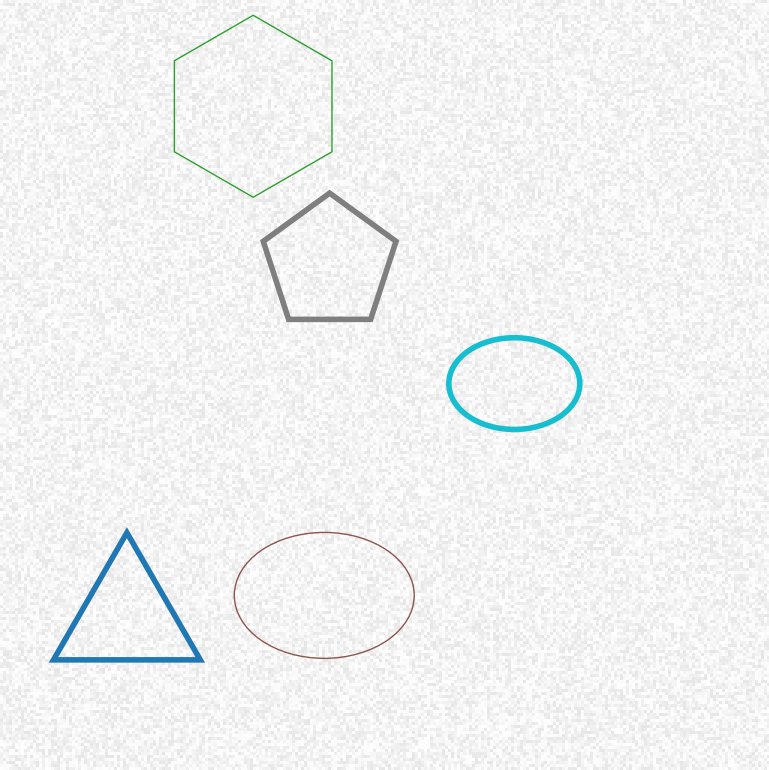[{"shape": "triangle", "thickness": 2, "radius": 0.55, "center": [0.165, 0.198]}, {"shape": "hexagon", "thickness": 0.5, "radius": 0.59, "center": [0.329, 0.862]}, {"shape": "oval", "thickness": 0.5, "radius": 0.58, "center": [0.421, 0.227]}, {"shape": "pentagon", "thickness": 2, "radius": 0.45, "center": [0.428, 0.659]}, {"shape": "oval", "thickness": 2, "radius": 0.43, "center": [0.668, 0.502]}]